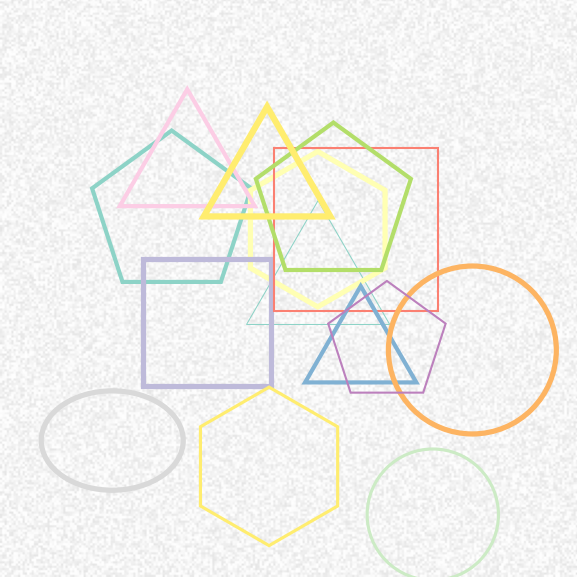[{"shape": "triangle", "thickness": 0.5, "radius": 0.72, "center": [0.551, 0.509]}, {"shape": "pentagon", "thickness": 2, "radius": 0.72, "center": [0.297, 0.628]}, {"shape": "hexagon", "thickness": 2.5, "radius": 0.67, "center": [0.55, 0.602]}, {"shape": "square", "thickness": 2.5, "radius": 0.55, "center": [0.359, 0.441]}, {"shape": "square", "thickness": 1, "radius": 0.71, "center": [0.616, 0.602]}, {"shape": "triangle", "thickness": 2, "radius": 0.56, "center": [0.625, 0.393]}, {"shape": "circle", "thickness": 2.5, "radius": 0.73, "center": [0.818, 0.393]}, {"shape": "pentagon", "thickness": 2, "radius": 0.71, "center": [0.577, 0.646]}, {"shape": "triangle", "thickness": 2, "radius": 0.67, "center": [0.324, 0.71]}, {"shape": "oval", "thickness": 2.5, "radius": 0.61, "center": [0.194, 0.236]}, {"shape": "pentagon", "thickness": 1, "radius": 0.53, "center": [0.67, 0.406]}, {"shape": "circle", "thickness": 1.5, "radius": 0.57, "center": [0.749, 0.108]}, {"shape": "hexagon", "thickness": 1.5, "radius": 0.69, "center": [0.466, 0.192]}, {"shape": "triangle", "thickness": 3, "radius": 0.63, "center": [0.462, 0.688]}]